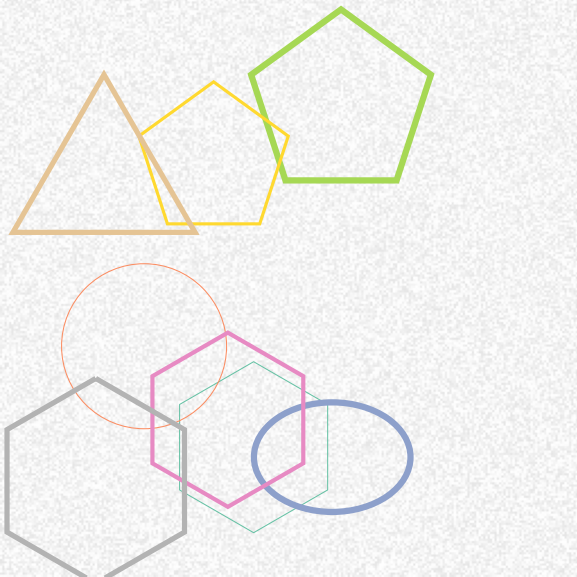[{"shape": "hexagon", "thickness": 0.5, "radius": 0.74, "center": [0.439, 0.225]}, {"shape": "circle", "thickness": 0.5, "radius": 0.71, "center": [0.249, 0.4]}, {"shape": "oval", "thickness": 3, "radius": 0.68, "center": [0.575, 0.208]}, {"shape": "hexagon", "thickness": 2, "radius": 0.75, "center": [0.395, 0.272]}, {"shape": "pentagon", "thickness": 3, "radius": 0.82, "center": [0.591, 0.819]}, {"shape": "pentagon", "thickness": 1.5, "radius": 0.68, "center": [0.37, 0.721]}, {"shape": "triangle", "thickness": 2.5, "radius": 0.91, "center": [0.18, 0.688]}, {"shape": "hexagon", "thickness": 2.5, "radius": 0.89, "center": [0.166, 0.166]}]